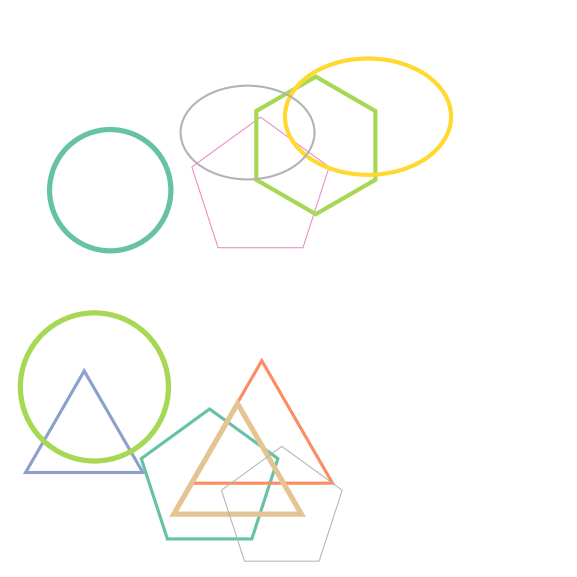[{"shape": "pentagon", "thickness": 1.5, "radius": 0.62, "center": [0.363, 0.167]}, {"shape": "circle", "thickness": 2.5, "radius": 0.53, "center": [0.191, 0.67]}, {"shape": "triangle", "thickness": 1.5, "radius": 0.71, "center": [0.453, 0.233]}, {"shape": "triangle", "thickness": 1.5, "radius": 0.59, "center": [0.146, 0.24]}, {"shape": "pentagon", "thickness": 0.5, "radius": 0.63, "center": [0.451, 0.671]}, {"shape": "circle", "thickness": 2.5, "radius": 0.64, "center": [0.164, 0.329]}, {"shape": "hexagon", "thickness": 2, "radius": 0.6, "center": [0.547, 0.747]}, {"shape": "oval", "thickness": 2, "radius": 0.72, "center": [0.637, 0.797]}, {"shape": "triangle", "thickness": 2.5, "radius": 0.64, "center": [0.411, 0.173]}, {"shape": "oval", "thickness": 1, "radius": 0.58, "center": [0.429, 0.77]}, {"shape": "pentagon", "thickness": 0.5, "radius": 0.55, "center": [0.488, 0.116]}]